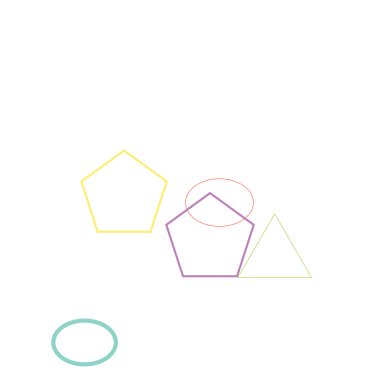[{"shape": "oval", "thickness": 3, "radius": 0.41, "center": [0.22, 0.11]}, {"shape": "oval", "thickness": 0.5, "radius": 0.44, "center": [0.57, 0.474]}, {"shape": "triangle", "thickness": 0.5, "radius": 0.55, "center": [0.714, 0.334]}, {"shape": "pentagon", "thickness": 1.5, "radius": 0.6, "center": [0.546, 0.379]}, {"shape": "pentagon", "thickness": 1.5, "radius": 0.58, "center": [0.322, 0.492]}]